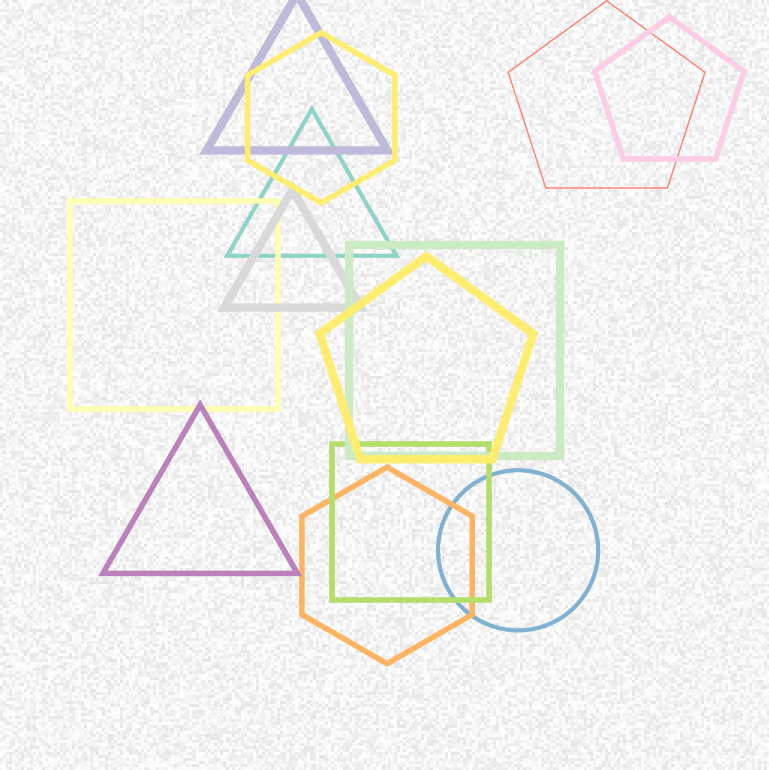[{"shape": "triangle", "thickness": 1.5, "radius": 0.63, "center": [0.405, 0.731]}, {"shape": "square", "thickness": 2, "radius": 0.67, "center": [0.226, 0.604]}, {"shape": "triangle", "thickness": 3, "radius": 0.68, "center": [0.386, 0.872]}, {"shape": "pentagon", "thickness": 0.5, "radius": 0.67, "center": [0.788, 0.865]}, {"shape": "circle", "thickness": 1.5, "radius": 0.52, "center": [0.673, 0.285]}, {"shape": "hexagon", "thickness": 2, "radius": 0.64, "center": [0.503, 0.266]}, {"shape": "square", "thickness": 2, "radius": 0.51, "center": [0.533, 0.322]}, {"shape": "pentagon", "thickness": 2, "radius": 0.51, "center": [0.869, 0.876]}, {"shape": "triangle", "thickness": 3, "radius": 0.51, "center": [0.38, 0.652]}, {"shape": "triangle", "thickness": 2, "radius": 0.73, "center": [0.26, 0.328]}, {"shape": "square", "thickness": 3, "radius": 0.68, "center": [0.59, 0.545]}, {"shape": "pentagon", "thickness": 3, "radius": 0.73, "center": [0.554, 0.521]}, {"shape": "hexagon", "thickness": 2, "radius": 0.55, "center": [0.417, 0.847]}]